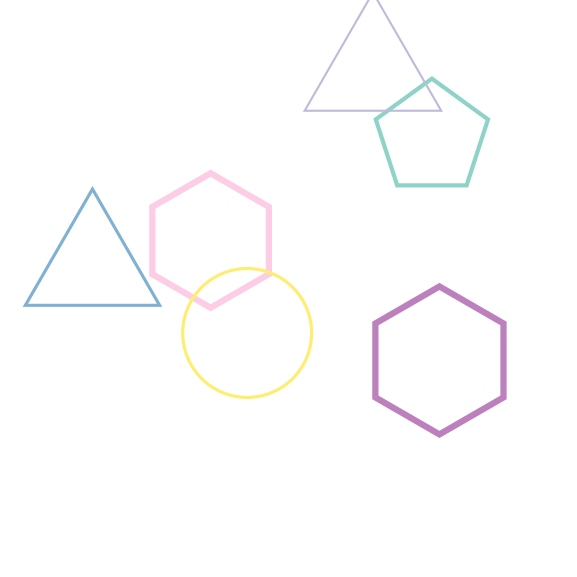[{"shape": "pentagon", "thickness": 2, "radius": 0.51, "center": [0.748, 0.761]}, {"shape": "triangle", "thickness": 1, "radius": 0.68, "center": [0.646, 0.876]}, {"shape": "triangle", "thickness": 1.5, "radius": 0.67, "center": [0.16, 0.538]}, {"shape": "hexagon", "thickness": 3, "radius": 0.58, "center": [0.365, 0.583]}, {"shape": "hexagon", "thickness": 3, "radius": 0.64, "center": [0.761, 0.375]}, {"shape": "circle", "thickness": 1.5, "radius": 0.56, "center": [0.428, 0.423]}]